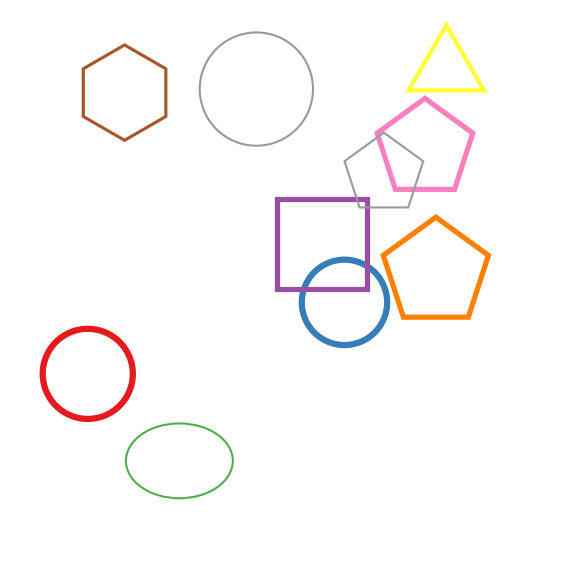[{"shape": "circle", "thickness": 3, "radius": 0.39, "center": [0.152, 0.352]}, {"shape": "circle", "thickness": 3, "radius": 0.37, "center": [0.596, 0.476]}, {"shape": "oval", "thickness": 1, "radius": 0.46, "center": [0.311, 0.201]}, {"shape": "square", "thickness": 2.5, "radius": 0.39, "center": [0.558, 0.577]}, {"shape": "pentagon", "thickness": 2.5, "radius": 0.48, "center": [0.755, 0.527]}, {"shape": "triangle", "thickness": 2, "radius": 0.38, "center": [0.773, 0.88]}, {"shape": "hexagon", "thickness": 1.5, "radius": 0.41, "center": [0.216, 0.839]}, {"shape": "pentagon", "thickness": 2.5, "radius": 0.44, "center": [0.736, 0.742]}, {"shape": "circle", "thickness": 1, "radius": 0.49, "center": [0.444, 0.845]}, {"shape": "pentagon", "thickness": 1, "radius": 0.36, "center": [0.665, 0.698]}]